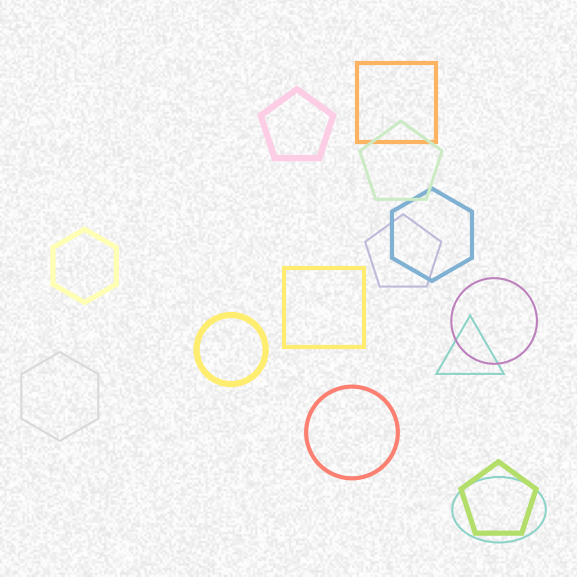[{"shape": "oval", "thickness": 1, "radius": 0.41, "center": [0.864, 0.116]}, {"shape": "triangle", "thickness": 1, "radius": 0.34, "center": [0.814, 0.385]}, {"shape": "hexagon", "thickness": 2.5, "radius": 0.32, "center": [0.147, 0.539]}, {"shape": "pentagon", "thickness": 1, "radius": 0.35, "center": [0.698, 0.559]}, {"shape": "circle", "thickness": 2, "radius": 0.4, "center": [0.61, 0.25]}, {"shape": "hexagon", "thickness": 2, "radius": 0.4, "center": [0.748, 0.593]}, {"shape": "square", "thickness": 2, "radius": 0.34, "center": [0.687, 0.821]}, {"shape": "pentagon", "thickness": 2.5, "radius": 0.34, "center": [0.863, 0.131]}, {"shape": "pentagon", "thickness": 3, "radius": 0.33, "center": [0.514, 0.779]}, {"shape": "hexagon", "thickness": 1, "radius": 0.38, "center": [0.104, 0.313]}, {"shape": "circle", "thickness": 1, "radius": 0.37, "center": [0.856, 0.443]}, {"shape": "pentagon", "thickness": 1.5, "radius": 0.37, "center": [0.694, 0.715]}, {"shape": "circle", "thickness": 3, "radius": 0.3, "center": [0.4, 0.394]}, {"shape": "square", "thickness": 2, "radius": 0.34, "center": [0.561, 0.467]}]